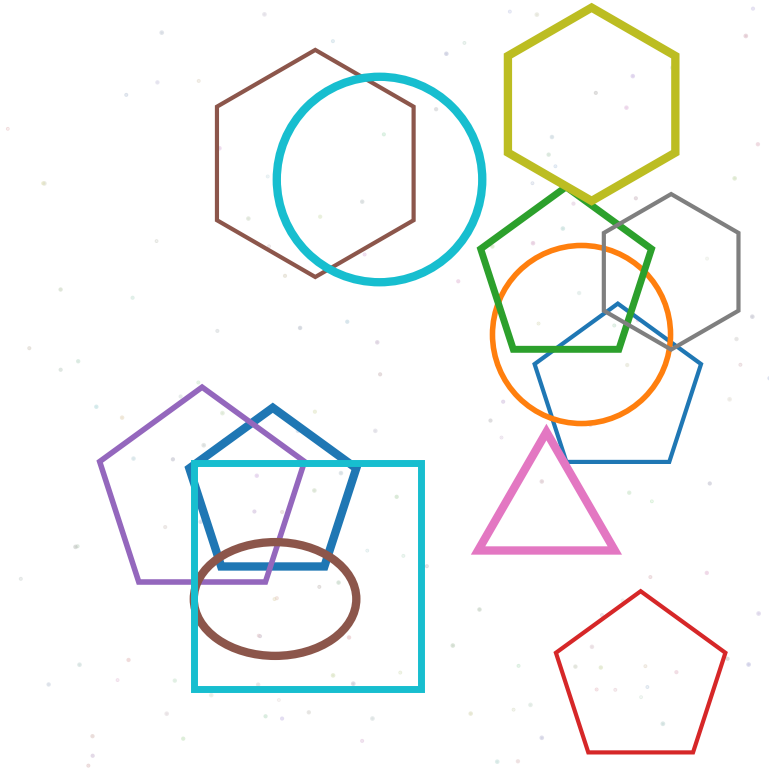[{"shape": "pentagon", "thickness": 3, "radius": 0.57, "center": [0.354, 0.357]}, {"shape": "pentagon", "thickness": 1.5, "radius": 0.57, "center": [0.802, 0.492]}, {"shape": "circle", "thickness": 2, "radius": 0.58, "center": [0.755, 0.566]}, {"shape": "pentagon", "thickness": 2.5, "radius": 0.58, "center": [0.735, 0.641]}, {"shape": "pentagon", "thickness": 1.5, "radius": 0.58, "center": [0.832, 0.116]}, {"shape": "pentagon", "thickness": 2, "radius": 0.7, "center": [0.262, 0.357]}, {"shape": "hexagon", "thickness": 1.5, "radius": 0.74, "center": [0.409, 0.788]}, {"shape": "oval", "thickness": 3, "radius": 0.53, "center": [0.357, 0.222]}, {"shape": "triangle", "thickness": 3, "radius": 0.51, "center": [0.71, 0.336]}, {"shape": "hexagon", "thickness": 1.5, "radius": 0.5, "center": [0.872, 0.647]}, {"shape": "hexagon", "thickness": 3, "radius": 0.63, "center": [0.768, 0.865]}, {"shape": "square", "thickness": 2.5, "radius": 0.73, "center": [0.399, 0.252]}, {"shape": "circle", "thickness": 3, "radius": 0.67, "center": [0.493, 0.767]}]